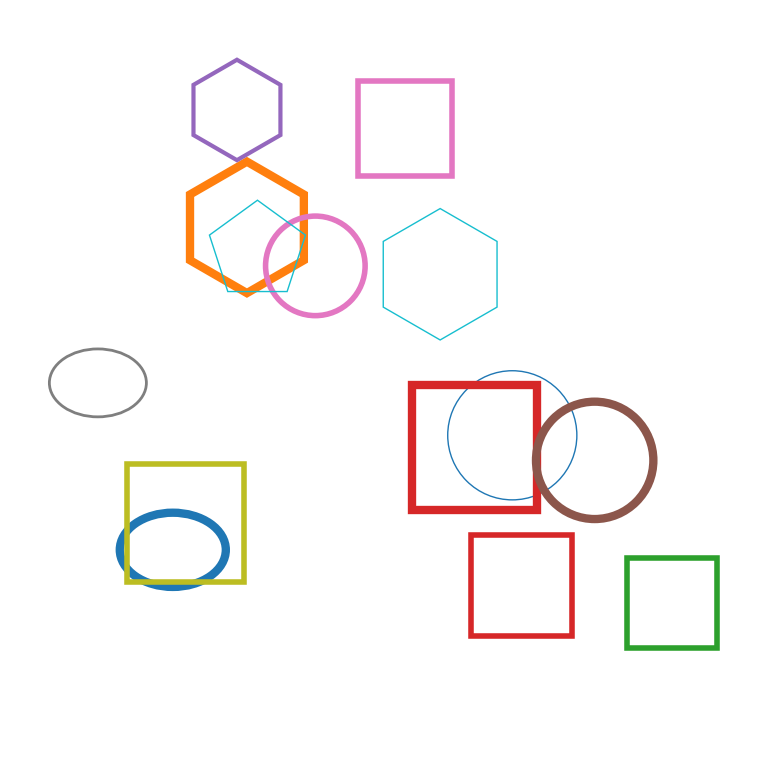[{"shape": "circle", "thickness": 0.5, "radius": 0.42, "center": [0.665, 0.435]}, {"shape": "oval", "thickness": 3, "radius": 0.34, "center": [0.224, 0.286]}, {"shape": "hexagon", "thickness": 3, "radius": 0.43, "center": [0.321, 0.705]}, {"shape": "square", "thickness": 2, "radius": 0.29, "center": [0.873, 0.217]}, {"shape": "square", "thickness": 2, "radius": 0.33, "center": [0.677, 0.239]}, {"shape": "square", "thickness": 3, "radius": 0.41, "center": [0.616, 0.419]}, {"shape": "hexagon", "thickness": 1.5, "radius": 0.33, "center": [0.308, 0.857]}, {"shape": "circle", "thickness": 3, "radius": 0.38, "center": [0.772, 0.402]}, {"shape": "square", "thickness": 2, "radius": 0.31, "center": [0.526, 0.833]}, {"shape": "circle", "thickness": 2, "radius": 0.32, "center": [0.41, 0.655]}, {"shape": "oval", "thickness": 1, "radius": 0.32, "center": [0.127, 0.503]}, {"shape": "square", "thickness": 2, "radius": 0.38, "center": [0.241, 0.32]}, {"shape": "hexagon", "thickness": 0.5, "radius": 0.43, "center": [0.572, 0.644]}, {"shape": "pentagon", "thickness": 0.5, "radius": 0.33, "center": [0.334, 0.674]}]